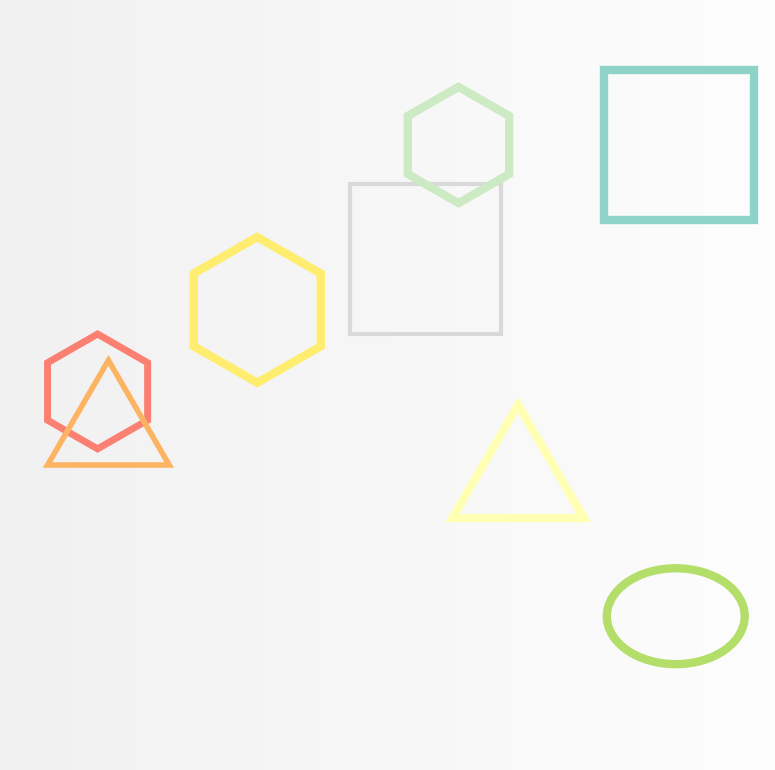[{"shape": "square", "thickness": 3, "radius": 0.49, "center": [0.876, 0.812]}, {"shape": "triangle", "thickness": 3, "radius": 0.49, "center": [0.669, 0.376]}, {"shape": "hexagon", "thickness": 2.5, "radius": 0.37, "center": [0.126, 0.492]}, {"shape": "triangle", "thickness": 2, "radius": 0.45, "center": [0.14, 0.441]}, {"shape": "oval", "thickness": 3, "radius": 0.44, "center": [0.872, 0.2]}, {"shape": "square", "thickness": 1.5, "radius": 0.49, "center": [0.549, 0.663]}, {"shape": "hexagon", "thickness": 3, "radius": 0.38, "center": [0.592, 0.812]}, {"shape": "hexagon", "thickness": 3, "radius": 0.47, "center": [0.332, 0.598]}]